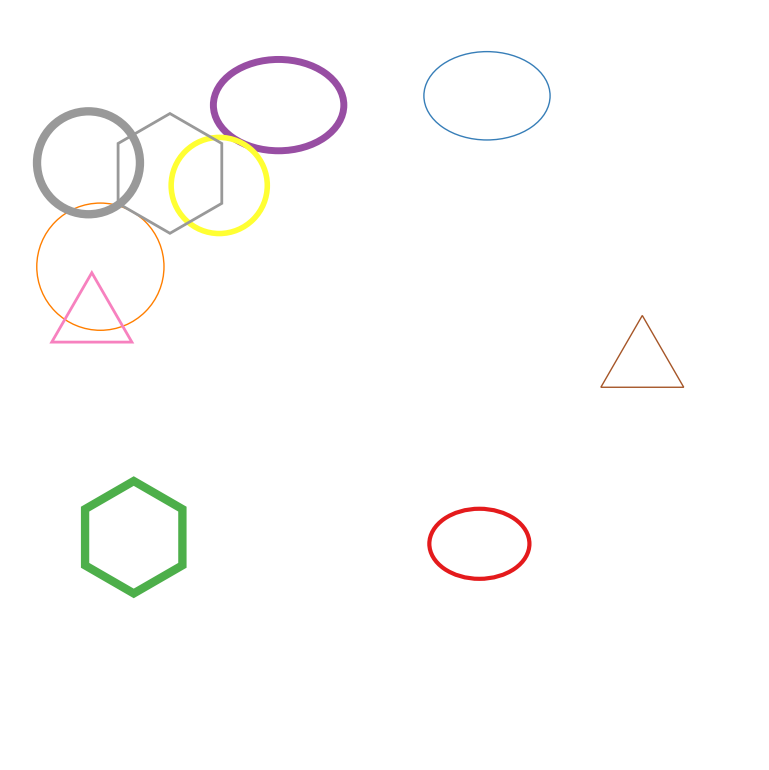[{"shape": "oval", "thickness": 1.5, "radius": 0.32, "center": [0.623, 0.294]}, {"shape": "oval", "thickness": 0.5, "radius": 0.41, "center": [0.632, 0.876]}, {"shape": "hexagon", "thickness": 3, "radius": 0.36, "center": [0.174, 0.302]}, {"shape": "oval", "thickness": 2.5, "radius": 0.42, "center": [0.362, 0.863]}, {"shape": "circle", "thickness": 0.5, "radius": 0.41, "center": [0.13, 0.654]}, {"shape": "circle", "thickness": 2, "radius": 0.31, "center": [0.285, 0.759]}, {"shape": "triangle", "thickness": 0.5, "radius": 0.31, "center": [0.834, 0.528]}, {"shape": "triangle", "thickness": 1, "radius": 0.3, "center": [0.119, 0.586]}, {"shape": "circle", "thickness": 3, "radius": 0.33, "center": [0.115, 0.789]}, {"shape": "hexagon", "thickness": 1, "radius": 0.39, "center": [0.221, 0.775]}]